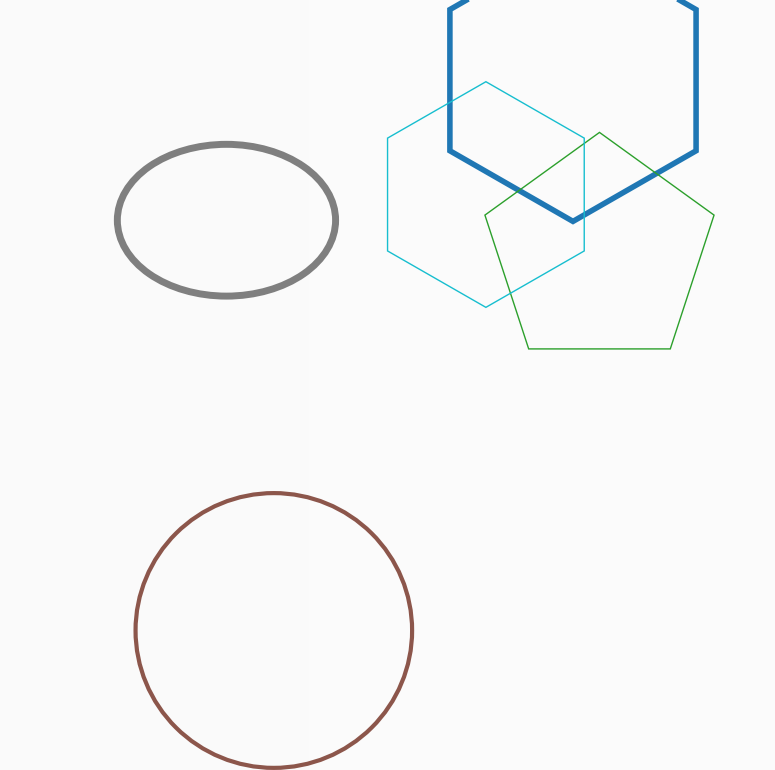[{"shape": "hexagon", "thickness": 2, "radius": 0.92, "center": [0.739, 0.896]}, {"shape": "pentagon", "thickness": 0.5, "radius": 0.78, "center": [0.774, 0.673]}, {"shape": "circle", "thickness": 1.5, "radius": 0.89, "center": [0.353, 0.181]}, {"shape": "oval", "thickness": 2.5, "radius": 0.7, "center": [0.292, 0.714]}, {"shape": "hexagon", "thickness": 0.5, "radius": 0.73, "center": [0.627, 0.747]}]